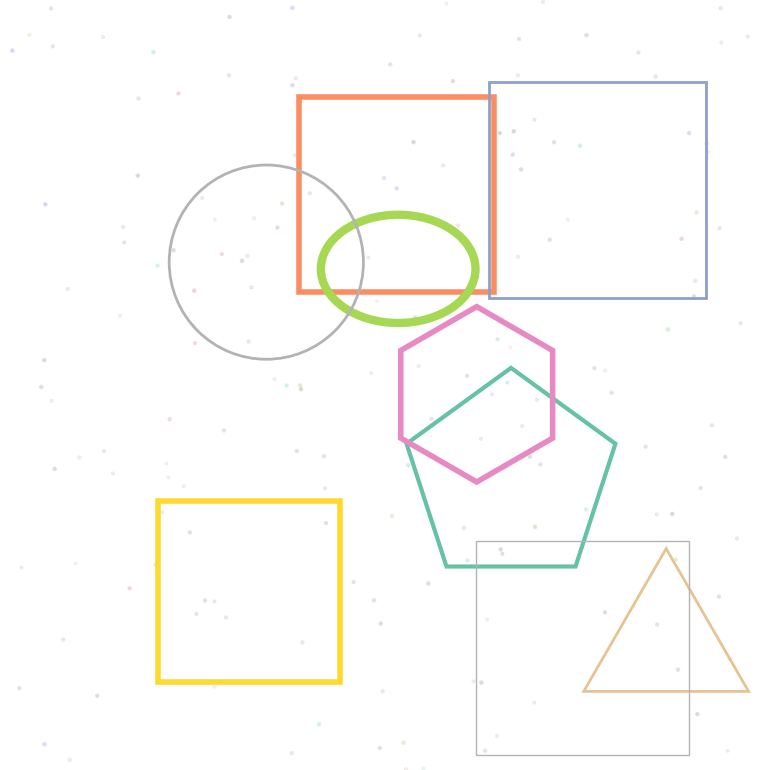[{"shape": "pentagon", "thickness": 1.5, "radius": 0.71, "center": [0.664, 0.38]}, {"shape": "square", "thickness": 2, "radius": 0.63, "center": [0.514, 0.747]}, {"shape": "square", "thickness": 1, "radius": 0.7, "center": [0.776, 0.754]}, {"shape": "hexagon", "thickness": 2, "radius": 0.57, "center": [0.619, 0.488]}, {"shape": "oval", "thickness": 3, "radius": 0.5, "center": [0.517, 0.651]}, {"shape": "square", "thickness": 2, "radius": 0.59, "center": [0.323, 0.232]}, {"shape": "triangle", "thickness": 1, "radius": 0.62, "center": [0.865, 0.164]}, {"shape": "circle", "thickness": 1, "radius": 0.63, "center": [0.346, 0.66]}, {"shape": "square", "thickness": 0.5, "radius": 0.69, "center": [0.756, 0.159]}]